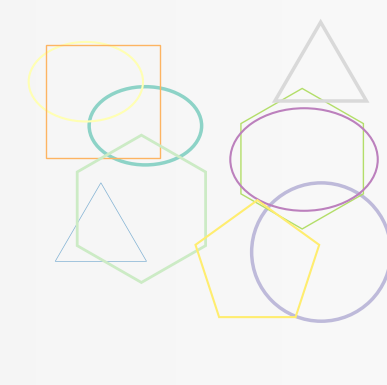[{"shape": "oval", "thickness": 2.5, "radius": 0.73, "center": [0.375, 0.673]}, {"shape": "oval", "thickness": 1.5, "radius": 0.74, "center": [0.222, 0.788]}, {"shape": "circle", "thickness": 2.5, "radius": 0.9, "center": [0.829, 0.345]}, {"shape": "triangle", "thickness": 0.5, "radius": 0.68, "center": [0.26, 0.389]}, {"shape": "square", "thickness": 1, "radius": 0.73, "center": [0.266, 0.737]}, {"shape": "hexagon", "thickness": 1, "radius": 0.91, "center": [0.78, 0.588]}, {"shape": "triangle", "thickness": 2.5, "radius": 0.68, "center": [0.828, 0.806]}, {"shape": "oval", "thickness": 1.5, "radius": 0.95, "center": [0.785, 0.586]}, {"shape": "hexagon", "thickness": 2, "radius": 0.96, "center": [0.365, 0.458]}, {"shape": "pentagon", "thickness": 1.5, "radius": 0.84, "center": [0.664, 0.312]}]